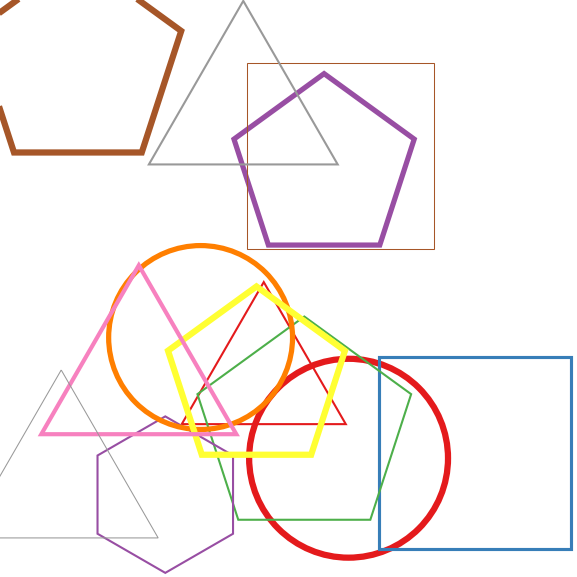[{"shape": "triangle", "thickness": 1, "radius": 0.82, "center": [0.457, 0.347]}, {"shape": "circle", "thickness": 3, "radius": 0.86, "center": [0.604, 0.206]}, {"shape": "square", "thickness": 1.5, "radius": 0.83, "center": [0.822, 0.215]}, {"shape": "pentagon", "thickness": 1, "radius": 0.97, "center": [0.527, 0.257]}, {"shape": "hexagon", "thickness": 1, "radius": 0.68, "center": [0.286, 0.143]}, {"shape": "pentagon", "thickness": 2.5, "radius": 0.82, "center": [0.561, 0.708]}, {"shape": "circle", "thickness": 2.5, "radius": 0.8, "center": [0.347, 0.415]}, {"shape": "pentagon", "thickness": 3, "radius": 0.81, "center": [0.444, 0.342]}, {"shape": "pentagon", "thickness": 3, "radius": 0.94, "center": [0.135, 0.887]}, {"shape": "square", "thickness": 0.5, "radius": 0.81, "center": [0.59, 0.729]}, {"shape": "triangle", "thickness": 2, "radius": 0.97, "center": [0.24, 0.345]}, {"shape": "triangle", "thickness": 0.5, "radius": 0.97, "center": [0.106, 0.165]}, {"shape": "triangle", "thickness": 1, "radius": 0.94, "center": [0.421, 0.809]}]